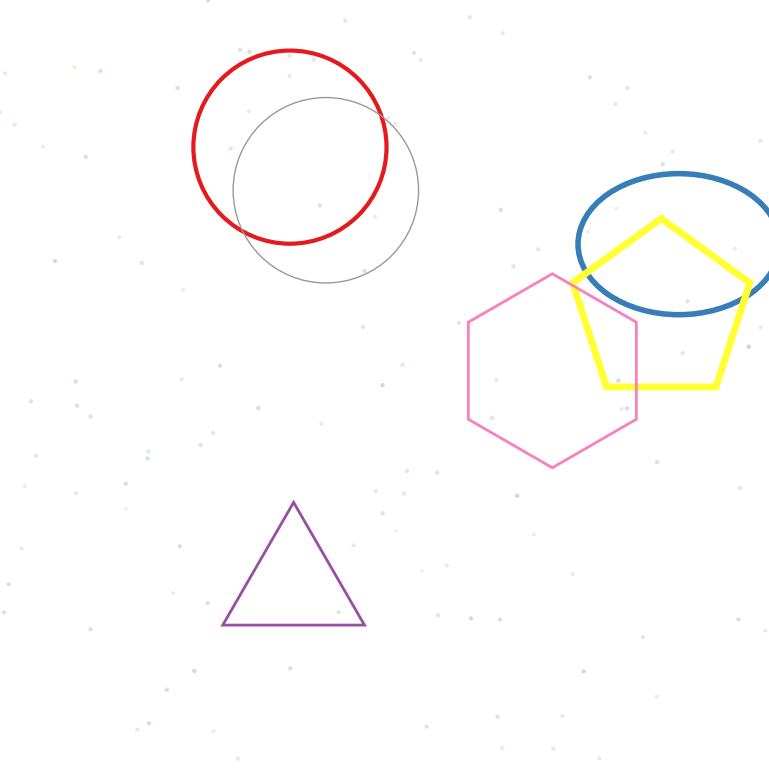[{"shape": "circle", "thickness": 1.5, "radius": 0.63, "center": [0.377, 0.809]}, {"shape": "oval", "thickness": 2, "radius": 0.65, "center": [0.882, 0.683]}, {"shape": "triangle", "thickness": 1, "radius": 0.53, "center": [0.381, 0.241]}, {"shape": "pentagon", "thickness": 2.5, "radius": 0.6, "center": [0.859, 0.595]}, {"shape": "hexagon", "thickness": 1, "radius": 0.63, "center": [0.717, 0.519]}, {"shape": "circle", "thickness": 0.5, "radius": 0.6, "center": [0.423, 0.753]}]